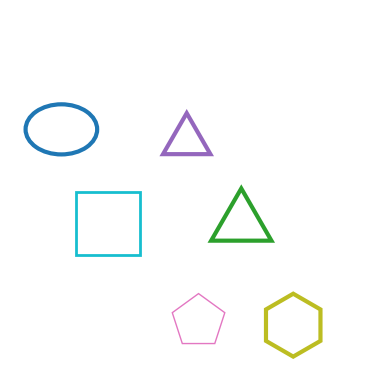[{"shape": "oval", "thickness": 3, "radius": 0.46, "center": [0.159, 0.664]}, {"shape": "triangle", "thickness": 3, "radius": 0.45, "center": [0.627, 0.42]}, {"shape": "triangle", "thickness": 3, "radius": 0.35, "center": [0.485, 0.635]}, {"shape": "pentagon", "thickness": 1, "radius": 0.36, "center": [0.516, 0.166]}, {"shape": "hexagon", "thickness": 3, "radius": 0.41, "center": [0.762, 0.155]}, {"shape": "square", "thickness": 2, "radius": 0.41, "center": [0.281, 0.419]}]